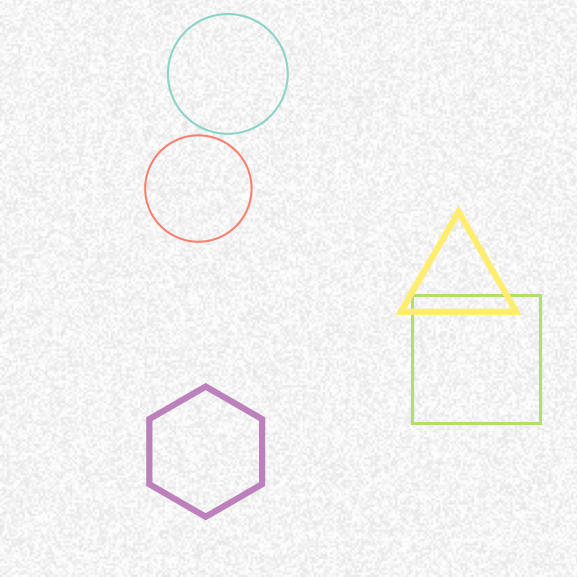[{"shape": "circle", "thickness": 1, "radius": 0.52, "center": [0.395, 0.871]}, {"shape": "circle", "thickness": 1, "radius": 0.46, "center": [0.344, 0.673]}, {"shape": "square", "thickness": 1.5, "radius": 0.55, "center": [0.824, 0.377]}, {"shape": "hexagon", "thickness": 3, "radius": 0.56, "center": [0.356, 0.217]}, {"shape": "triangle", "thickness": 3, "radius": 0.58, "center": [0.794, 0.517]}]